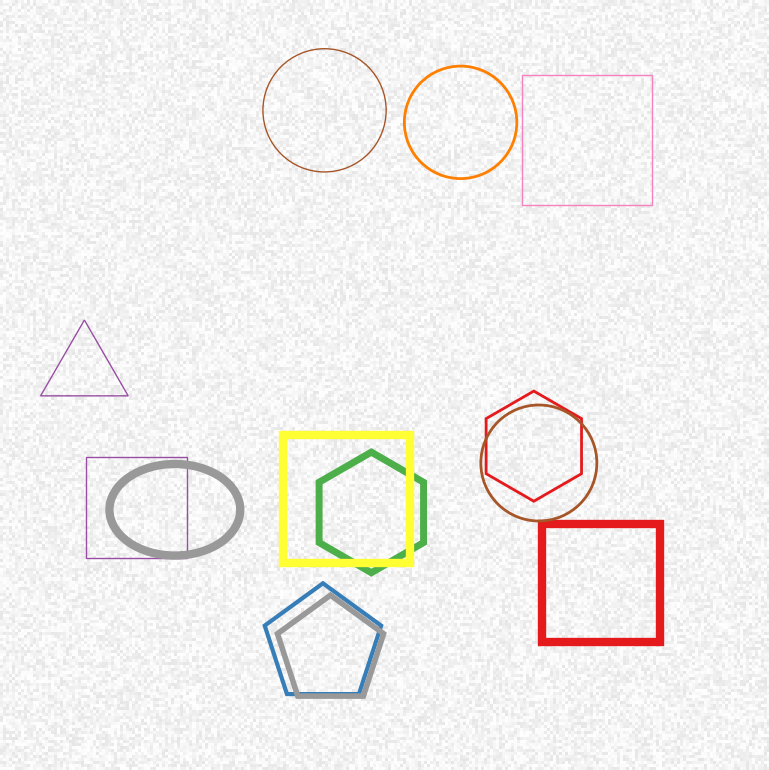[{"shape": "hexagon", "thickness": 1, "radius": 0.36, "center": [0.693, 0.421]}, {"shape": "square", "thickness": 3, "radius": 0.38, "center": [0.781, 0.243]}, {"shape": "pentagon", "thickness": 1.5, "radius": 0.4, "center": [0.419, 0.163]}, {"shape": "hexagon", "thickness": 2.5, "radius": 0.39, "center": [0.482, 0.335]}, {"shape": "triangle", "thickness": 0.5, "radius": 0.33, "center": [0.11, 0.519]}, {"shape": "square", "thickness": 0.5, "radius": 0.33, "center": [0.177, 0.341]}, {"shape": "circle", "thickness": 1, "radius": 0.37, "center": [0.598, 0.841]}, {"shape": "square", "thickness": 3, "radius": 0.42, "center": [0.45, 0.351]}, {"shape": "circle", "thickness": 0.5, "radius": 0.4, "center": [0.421, 0.857]}, {"shape": "circle", "thickness": 1, "radius": 0.38, "center": [0.7, 0.399]}, {"shape": "square", "thickness": 0.5, "radius": 0.42, "center": [0.762, 0.818]}, {"shape": "oval", "thickness": 3, "radius": 0.42, "center": [0.227, 0.338]}, {"shape": "pentagon", "thickness": 2, "radius": 0.36, "center": [0.429, 0.155]}]